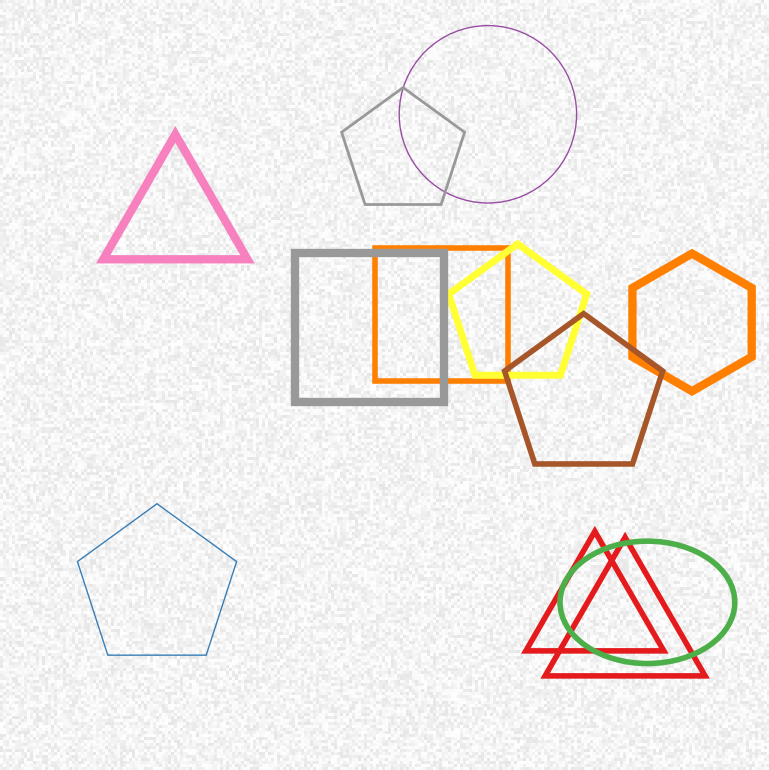[{"shape": "triangle", "thickness": 2, "radius": 0.52, "center": [0.772, 0.206]}, {"shape": "triangle", "thickness": 2, "radius": 0.6, "center": [0.812, 0.182]}, {"shape": "pentagon", "thickness": 0.5, "radius": 0.54, "center": [0.204, 0.237]}, {"shape": "oval", "thickness": 2, "radius": 0.57, "center": [0.841, 0.218]}, {"shape": "circle", "thickness": 0.5, "radius": 0.58, "center": [0.634, 0.852]}, {"shape": "hexagon", "thickness": 3, "radius": 0.45, "center": [0.899, 0.581]}, {"shape": "square", "thickness": 2, "radius": 0.43, "center": [0.573, 0.591]}, {"shape": "pentagon", "thickness": 2.5, "radius": 0.47, "center": [0.672, 0.589]}, {"shape": "pentagon", "thickness": 2, "radius": 0.54, "center": [0.758, 0.485]}, {"shape": "triangle", "thickness": 3, "radius": 0.54, "center": [0.228, 0.717]}, {"shape": "square", "thickness": 3, "radius": 0.48, "center": [0.48, 0.575]}, {"shape": "pentagon", "thickness": 1, "radius": 0.42, "center": [0.523, 0.802]}]